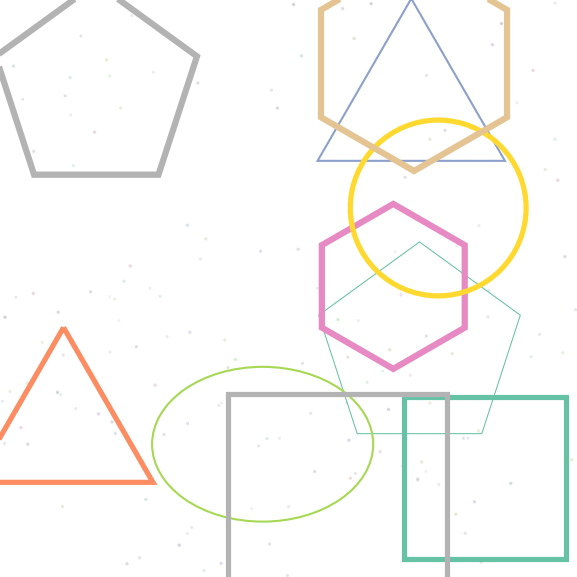[{"shape": "pentagon", "thickness": 0.5, "radius": 0.92, "center": [0.726, 0.397]}, {"shape": "square", "thickness": 2.5, "radius": 0.7, "center": [0.84, 0.172]}, {"shape": "triangle", "thickness": 2.5, "radius": 0.89, "center": [0.11, 0.253]}, {"shape": "triangle", "thickness": 1, "radius": 0.94, "center": [0.712, 0.814]}, {"shape": "hexagon", "thickness": 3, "radius": 0.71, "center": [0.681, 0.503]}, {"shape": "oval", "thickness": 1, "radius": 0.96, "center": [0.455, 0.23]}, {"shape": "circle", "thickness": 2.5, "radius": 0.76, "center": [0.759, 0.639]}, {"shape": "hexagon", "thickness": 3, "radius": 0.93, "center": [0.717, 0.889]}, {"shape": "pentagon", "thickness": 3, "radius": 0.92, "center": [0.167, 0.845]}, {"shape": "square", "thickness": 2.5, "radius": 0.95, "center": [0.584, 0.128]}]